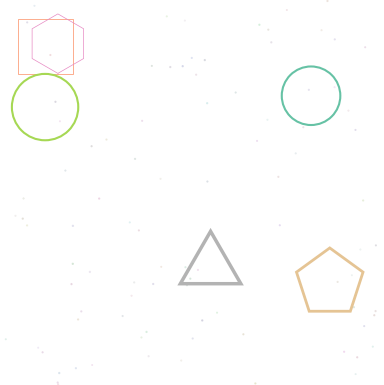[{"shape": "circle", "thickness": 1.5, "radius": 0.38, "center": [0.808, 0.751]}, {"shape": "square", "thickness": 0.5, "radius": 0.36, "center": [0.118, 0.879]}, {"shape": "hexagon", "thickness": 0.5, "radius": 0.39, "center": [0.15, 0.887]}, {"shape": "circle", "thickness": 1.5, "radius": 0.43, "center": [0.117, 0.722]}, {"shape": "pentagon", "thickness": 2, "radius": 0.45, "center": [0.857, 0.265]}, {"shape": "triangle", "thickness": 2.5, "radius": 0.45, "center": [0.547, 0.308]}]